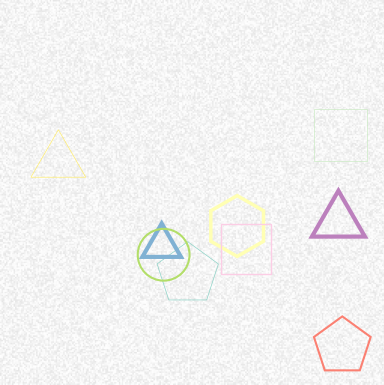[{"shape": "pentagon", "thickness": 0.5, "radius": 0.42, "center": [0.488, 0.289]}, {"shape": "hexagon", "thickness": 2.5, "radius": 0.4, "center": [0.616, 0.413]}, {"shape": "pentagon", "thickness": 1.5, "radius": 0.39, "center": [0.889, 0.101]}, {"shape": "triangle", "thickness": 3, "radius": 0.29, "center": [0.42, 0.362]}, {"shape": "circle", "thickness": 1.5, "radius": 0.34, "center": [0.425, 0.338]}, {"shape": "square", "thickness": 1, "radius": 0.33, "center": [0.639, 0.354]}, {"shape": "triangle", "thickness": 3, "radius": 0.4, "center": [0.879, 0.425]}, {"shape": "square", "thickness": 0.5, "radius": 0.34, "center": [0.884, 0.65]}, {"shape": "triangle", "thickness": 0.5, "radius": 0.41, "center": [0.152, 0.581]}]